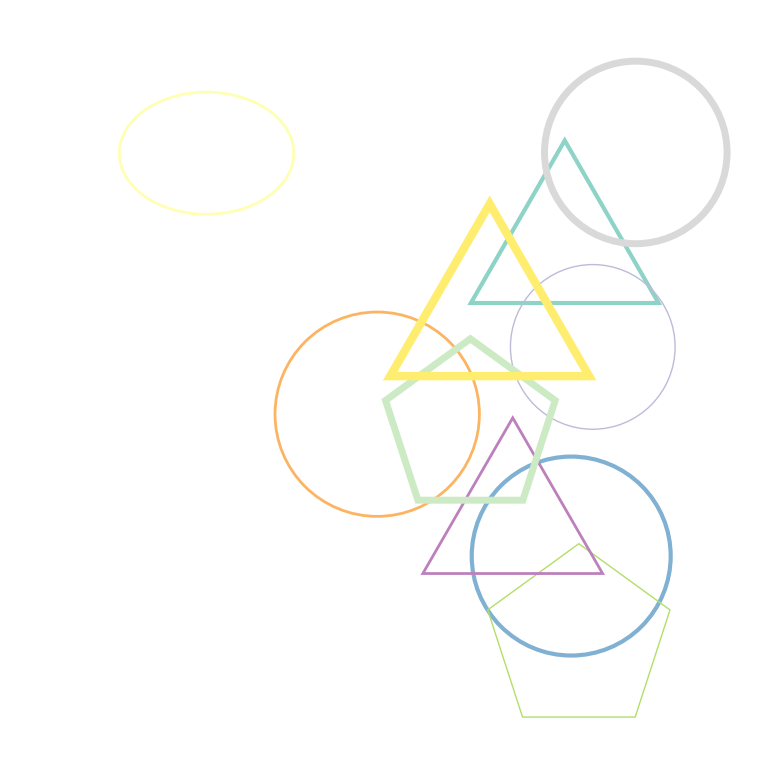[{"shape": "triangle", "thickness": 1.5, "radius": 0.7, "center": [0.733, 0.677]}, {"shape": "oval", "thickness": 1, "radius": 0.57, "center": [0.268, 0.801]}, {"shape": "circle", "thickness": 0.5, "radius": 0.53, "center": [0.77, 0.549]}, {"shape": "circle", "thickness": 1.5, "radius": 0.65, "center": [0.742, 0.278]}, {"shape": "circle", "thickness": 1, "radius": 0.66, "center": [0.49, 0.462]}, {"shape": "pentagon", "thickness": 0.5, "radius": 0.62, "center": [0.752, 0.169]}, {"shape": "circle", "thickness": 2.5, "radius": 0.59, "center": [0.826, 0.802]}, {"shape": "triangle", "thickness": 1, "radius": 0.67, "center": [0.666, 0.323]}, {"shape": "pentagon", "thickness": 2.5, "radius": 0.58, "center": [0.611, 0.444]}, {"shape": "triangle", "thickness": 3, "radius": 0.75, "center": [0.636, 0.586]}]